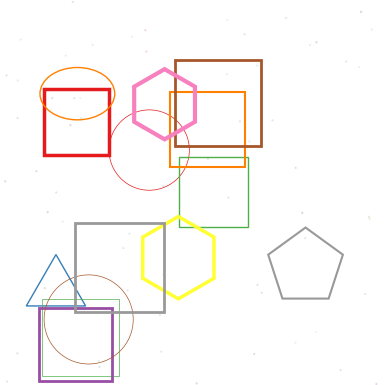[{"shape": "circle", "thickness": 0.5, "radius": 0.52, "center": [0.388, 0.61]}, {"shape": "square", "thickness": 2.5, "radius": 0.43, "center": [0.199, 0.682]}, {"shape": "triangle", "thickness": 1, "radius": 0.44, "center": [0.145, 0.25]}, {"shape": "square", "thickness": 0.5, "radius": 0.5, "center": [0.208, 0.124]}, {"shape": "square", "thickness": 1, "radius": 0.45, "center": [0.555, 0.501]}, {"shape": "square", "thickness": 2, "radius": 0.47, "center": [0.195, 0.104]}, {"shape": "square", "thickness": 1.5, "radius": 0.49, "center": [0.539, 0.663]}, {"shape": "oval", "thickness": 1, "radius": 0.49, "center": [0.201, 0.757]}, {"shape": "hexagon", "thickness": 2.5, "radius": 0.53, "center": [0.463, 0.331]}, {"shape": "square", "thickness": 2, "radius": 0.56, "center": [0.566, 0.732]}, {"shape": "circle", "thickness": 0.5, "radius": 0.58, "center": [0.23, 0.17]}, {"shape": "hexagon", "thickness": 3, "radius": 0.46, "center": [0.427, 0.729]}, {"shape": "pentagon", "thickness": 1.5, "radius": 0.51, "center": [0.794, 0.307]}, {"shape": "square", "thickness": 2, "radius": 0.58, "center": [0.31, 0.305]}]